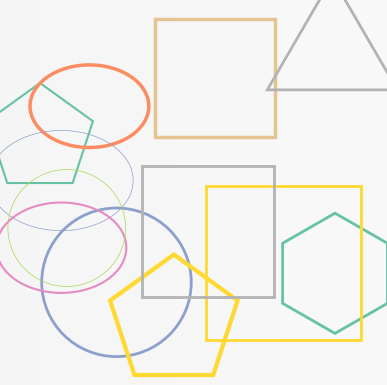[{"shape": "pentagon", "thickness": 1.5, "radius": 0.72, "center": [0.103, 0.641]}, {"shape": "hexagon", "thickness": 2, "radius": 0.78, "center": [0.865, 0.29]}, {"shape": "oval", "thickness": 2.5, "radius": 0.77, "center": [0.231, 0.724]}, {"shape": "circle", "thickness": 2, "radius": 0.96, "center": [0.301, 0.267]}, {"shape": "oval", "thickness": 0.5, "radius": 0.93, "center": [0.158, 0.531]}, {"shape": "oval", "thickness": 1.5, "radius": 0.84, "center": [0.158, 0.357]}, {"shape": "circle", "thickness": 0.5, "radius": 0.76, "center": [0.172, 0.408]}, {"shape": "square", "thickness": 2, "radius": 1.0, "center": [0.732, 0.317]}, {"shape": "pentagon", "thickness": 3, "radius": 0.86, "center": [0.449, 0.166]}, {"shape": "square", "thickness": 2.5, "radius": 0.77, "center": [0.554, 0.798]}, {"shape": "square", "thickness": 2, "radius": 0.85, "center": [0.537, 0.398]}, {"shape": "triangle", "thickness": 2, "radius": 0.97, "center": [0.858, 0.864]}]